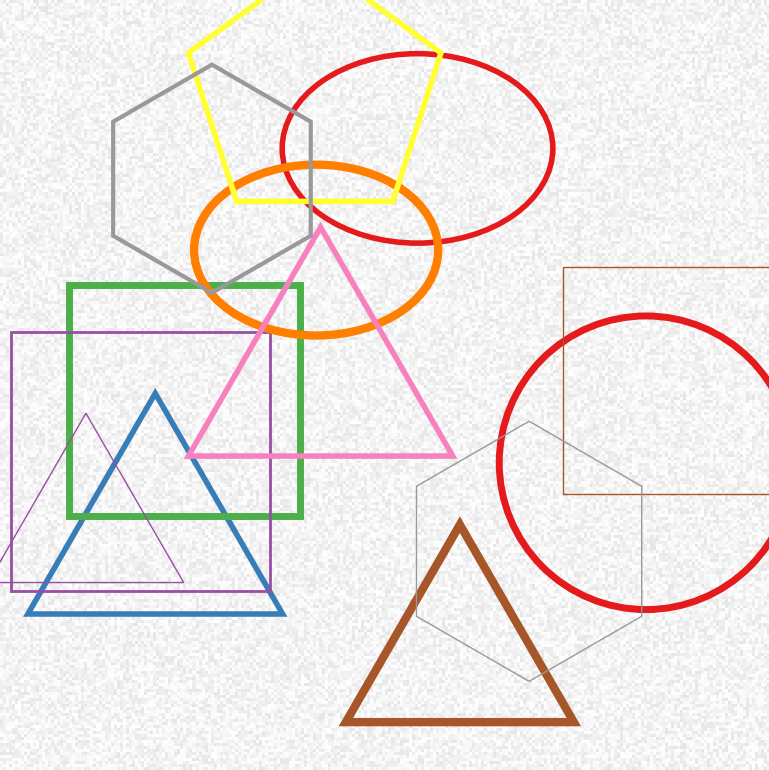[{"shape": "oval", "thickness": 2, "radius": 0.88, "center": [0.542, 0.807]}, {"shape": "circle", "thickness": 2.5, "radius": 0.95, "center": [0.839, 0.399]}, {"shape": "triangle", "thickness": 2, "radius": 0.96, "center": [0.202, 0.298]}, {"shape": "square", "thickness": 2.5, "radius": 0.75, "center": [0.24, 0.48]}, {"shape": "square", "thickness": 1, "radius": 0.84, "center": [0.182, 0.401]}, {"shape": "triangle", "thickness": 0.5, "radius": 0.73, "center": [0.112, 0.317]}, {"shape": "oval", "thickness": 3, "radius": 0.79, "center": [0.411, 0.675]}, {"shape": "pentagon", "thickness": 2, "radius": 0.86, "center": [0.409, 0.878]}, {"shape": "triangle", "thickness": 3, "radius": 0.85, "center": [0.597, 0.148]}, {"shape": "square", "thickness": 0.5, "radius": 0.74, "center": [0.879, 0.506]}, {"shape": "triangle", "thickness": 2, "radius": 0.99, "center": [0.416, 0.507]}, {"shape": "hexagon", "thickness": 0.5, "radius": 0.84, "center": [0.687, 0.284]}, {"shape": "hexagon", "thickness": 1.5, "radius": 0.74, "center": [0.275, 0.768]}]